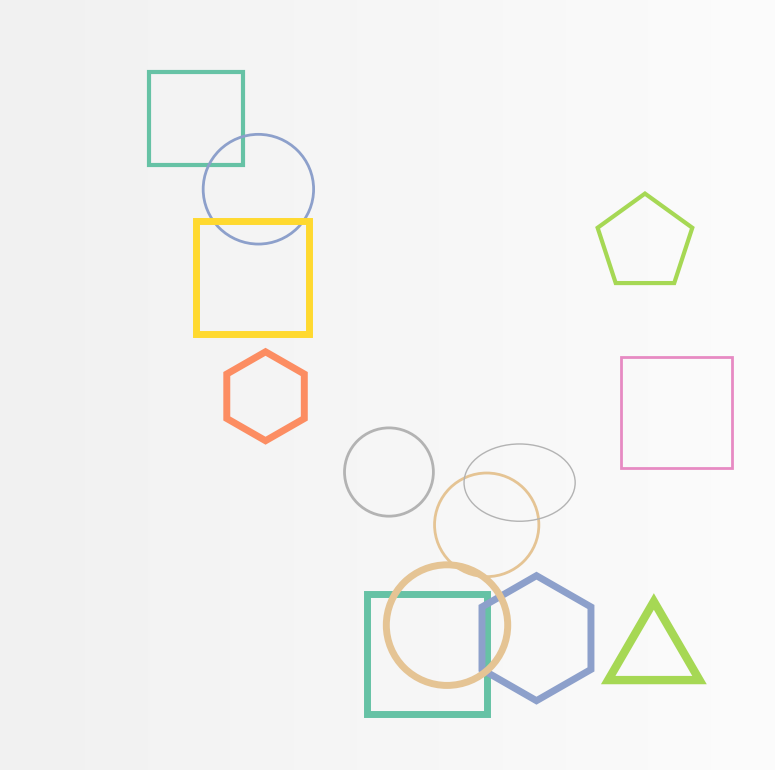[{"shape": "square", "thickness": 1.5, "radius": 0.3, "center": [0.253, 0.846]}, {"shape": "square", "thickness": 2.5, "radius": 0.39, "center": [0.551, 0.15]}, {"shape": "hexagon", "thickness": 2.5, "radius": 0.29, "center": [0.343, 0.485]}, {"shape": "hexagon", "thickness": 2.5, "radius": 0.41, "center": [0.692, 0.171]}, {"shape": "circle", "thickness": 1, "radius": 0.36, "center": [0.333, 0.754]}, {"shape": "square", "thickness": 1, "radius": 0.36, "center": [0.873, 0.464]}, {"shape": "pentagon", "thickness": 1.5, "radius": 0.32, "center": [0.832, 0.684]}, {"shape": "triangle", "thickness": 3, "radius": 0.34, "center": [0.844, 0.151]}, {"shape": "square", "thickness": 2.5, "radius": 0.37, "center": [0.326, 0.639]}, {"shape": "circle", "thickness": 1, "radius": 0.34, "center": [0.628, 0.318]}, {"shape": "circle", "thickness": 2.5, "radius": 0.39, "center": [0.577, 0.188]}, {"shape": "circle", "thickness": 1, "radius": 0.29, "center": [0.502, 0.387]}, {"shape": "oval", "thickness": 0.5, "radius": 0.36, "center": [0.67, 0.373]}]